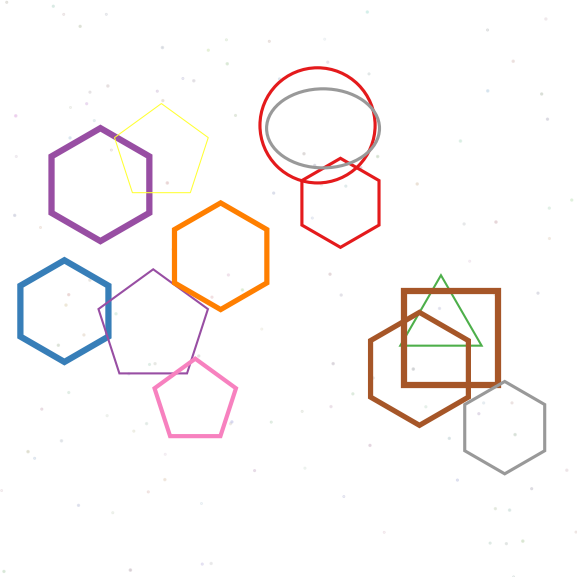[{"shape": "hexagon", "thickness": 1.5, "radius": 0.39, "center": [0.59, 0.648]}, {"shape": "circle", "thickness": 1.5, "radius": 0.5, "center": [0.55, 0.782]}, {"shape": "hexagon", "thickness": 3, "radius": 0.44, "center": [0.112, 0.46]}, {"shape": "triangle", "thickness": 1, "radius": 0.41, "center": [0.764, 0.441]}, {"shape": "pentagon", "thickness": 1, "radius": 0.5, "center": [0.265, 0.433]}, {"shape": "hexagon", "thickness": 3, "radius": 0.49, "center": [0.174, 0.679]}, {"shape": "hexagon", "thickness": 2.5, "radius": 0.46, "center": [0.382, 0.555]}, {"shape": "pentagon", "thickness": 0.5, "radius": 0.43, "center": [0.279, 0.735]}, {"shape": "square", "thickness": 3, "radius": 0.41, "center": [0.781, 0.414]}, {"shape": "hexagon", "thickness": 2.5, "radius": 0.49, "center": [0.726, 0.36]}, {"shape": "pentagon", "thickness": 2, "radius": 0.37, "center": [0.338, 0.304]}, {"shape": "hexagon", "thickness": 1.5, "radius": 0.4, "center": [0.874, 0.259]}, {"shape": "oval", "thickness": 1.5, "radius": 0.49, "center": [0.559, 0.777]}]